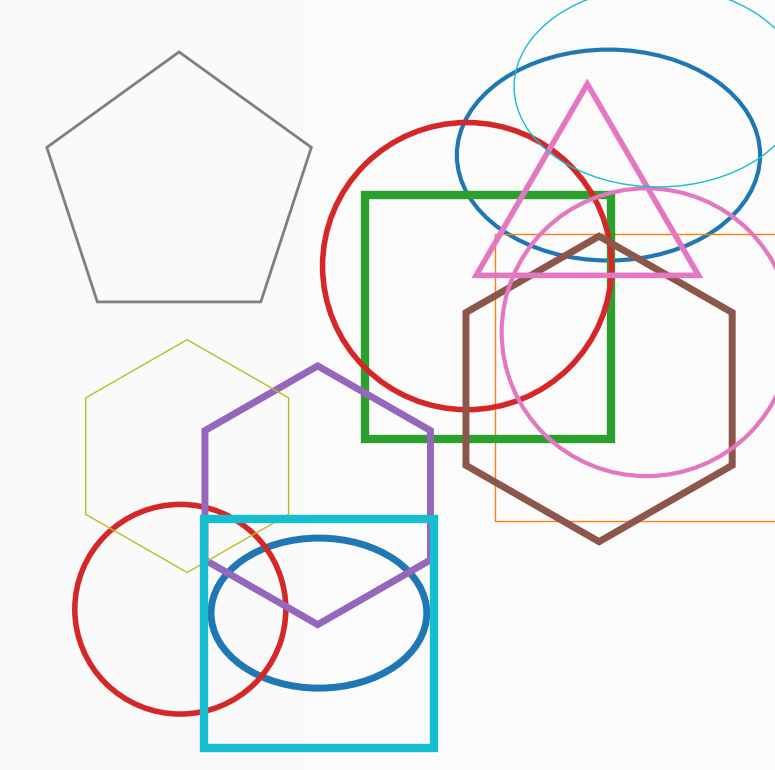[{"shape": "oval", "thickness": 1.5, "radius": 0.98, "center": [0.785, 0.799]}, {"shape": "oval", "thickness": 2.5, "radius": 0.7, "center": [0.411, 0.204]}, {"shape": "square", "thickness": 0.5, "radius": 0.93, "center": [0.825, 0.51]}, {"shape": "square", "thickness": 3, "radius": 0.79, "center": [0.63, 0.588]}, {"shape": "circle", "thickness": 2, "radius": 0.93, "center": [0.603, 0.654]}, {"shape": "circle", "thickness": 2, "radius": 0.68, "center": [0.233, 0.209]}, {"shape": "hexagon", "thickness": 2.5, "radius": 0.84, "center": [0.41, 0.357]}, {"shape": "hexagon", "thickness": 2.5, "radius": 0.99, "center": [0.773, 0.495]}, {"shape": "triangle", "thickness": 2, "radius": 0.83, "center": [0.758, 0.725]}, {"shape": "circle", "thickness": 1.5, "radius": 0.93, "center": [0.834, 0.569]}, {"shape": "pentagon", "thickness": 1, "radius": 0.9, "center": [0.231, 0.753]}, {"shape": "hexagon", "thickness": 0.5, "radius": 0.76, "center": [0.241, 0.408]}, {"shape": "square", "thickness": 3, "radius": 0.74, "center": [0.412, 0.178]}, {"shape": "oval", "thickness": 0.5, "radius": 0.93, "center": [0.849, 0.887]}]